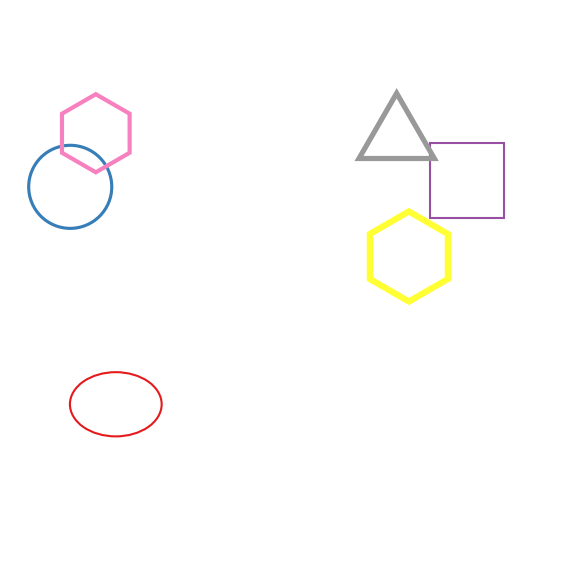[{"shape": "oval", "thickness": 1, "radius": 0.4, "center": [0.201, 0.299]}, {"shape": "circle", "thickness": 1.5, "radius": 0.36, "center": [0.122, 0.676]}, {"shape": "square", "thickness": 1, "radius": 0.32, "center": [0.809, 0.686]}, {"shape": "hexagon", "thickness": 3, "radius": 0.39, "center": [0.708, 0.555]}, {"shape": "hexagon", "thickness": 2, "radius": 0.34, "center": [0.166, 0.768]}, {"shape": "triangle", "thickness": 2.5, "radius": 0.38, "center": [0.687, 0.762]}]